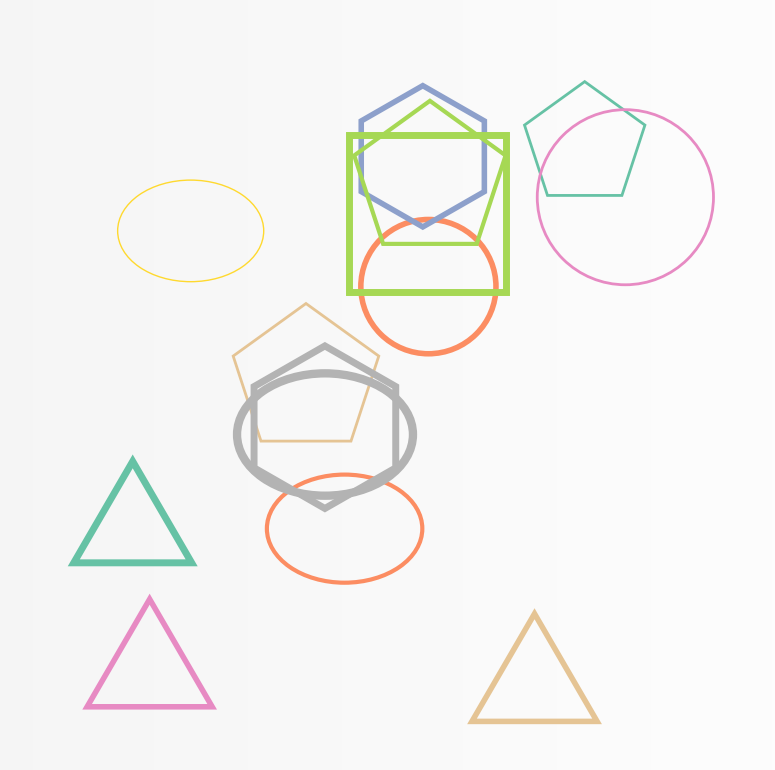[{"shape": "triangle", "thickness": 2.5, "radius": 0.44, "center": [0.171, 0.313]}, {"shape": "pentagon", "thickness": 1, "radius": 0.41, "center": [0.754, 0.812]}, {"shape": "circle", "thickness": 2, "radius": 0.44, "center": [0.553, 0.628]}, {"shape": "oval", "thickness": 1.5, "radius": 0.5, "center": [0.445, 0.313]}, {"shape": "hexagon", "thickness": 2, "radius": 0.46, "center": [0.546, 0.797]}, {"shape": "triangle", "thickness": 2, "radius": 0.47, "center": [0.193, 0.129]}, {"shape": "circle", "thickness": 1, "radius": 0.57, "center": [0.807, 0.744]}, {"shape": "pentagon", "thickness": 1.5, "radius": 0.51, "center": [0.555, 0.766]}, {"shape": "square", "thickness": 2.5, "radius": 0.51, "center": [0.551, 0.723]}, {"shape": "oval", "thickness": 0.5, "radius": 0.47, "center": [0.246, 0.7]}, {"shape": "triangle", "thickness": 2, "radius": 0.47, "center": [0.69, 0.11]}, {"shape": "pentagon", "thickness": 1, "radius": 0.49, "center": [0.395, 0.507]}, {"shape": "hexagon", "thickness": 2.5, "radius": 0.53, "center": [0.419, 0.445]}, {"shape": "oval", "thickness": 3, "radius": 0.57, "center": [0.419, 0.436]}]